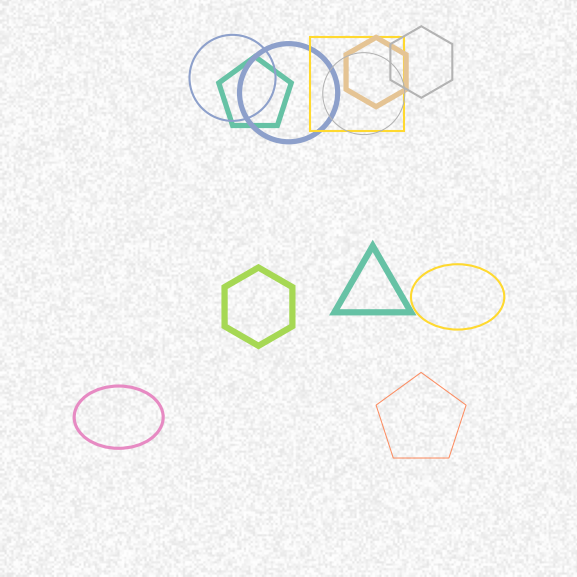[{"shape": "pentagon", "thickness": 2.5, "radius": 0.33, "center": [0.442, 0.835]}, {"shape": "triangle", "thickness": 3, "radius": 0.38, "center": [0.645, 0.497]}, {"shape": "pentagon", "thickness": 0.5, "radius": 0.41, "center": [0.729, 0.272]}, {"shape": "circle", "thickness": 2.5, "radius": 0.42, "center": [0.5, 0.839]}, {"shape": "circle", "thickness": 1, "radius": 0.37, "center": [0.403, 0.864]}, {"shape": "oval", "thickness": 1.5, "radius": 0.39, "center": [0.206, 0.277]}, {"shape": "hexagon", "thickness": 3, "radius": 0.34, "center": [0.448, 0.468]}, {"shape": "square", "thickness": 1, "radius": 0.41, "center": [0.619, 0.854]}, {"shape": "oval", "thickness": 1, "radius": 0.4, "center": [0.792, 0.485]}, {"shape": "hexagon", "thickness": 2.5, "radius": 0.3, "center": [0.651, 0.874]}, {"shape": "hexagon", "thickness": 1, "radius": 0.31, "center": [0.73, 0.892]}, {"shape": "circle", "thickness": 0.5, "radius": 0.35, "center": [0.63, 0.837]}]